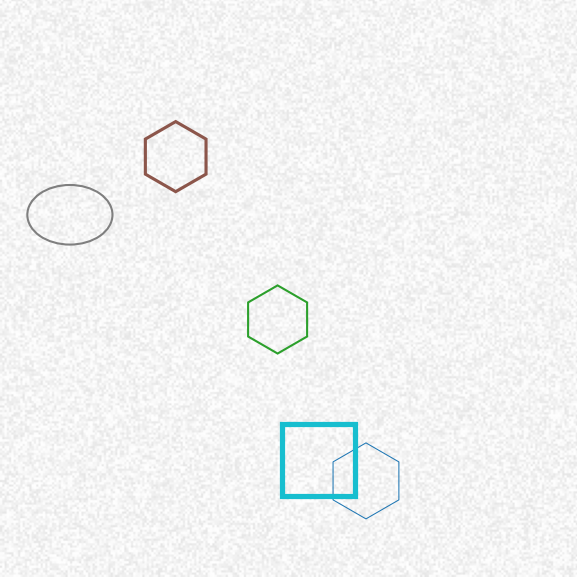[{"shape": "hexagon", "thickness": 0.5, "radius": 0.33, "center": [0.634, 0.166]}, {"shape": "hexagon", "thickness": 1, "radius": 0.29, "center": [0.481, 0.446]}, {"shape": "hexagon", "thickness": 1.5, "radius": 0.3, "center": [0.304, 0.728]}, {"shape": "oval", "thickness": 1, "radius": 0.37, "center": [0.121, 0.627]}, {"shape": "square", "thickness": 2.5, "radius": 0.31, "center": [0.551, 0.203]}]